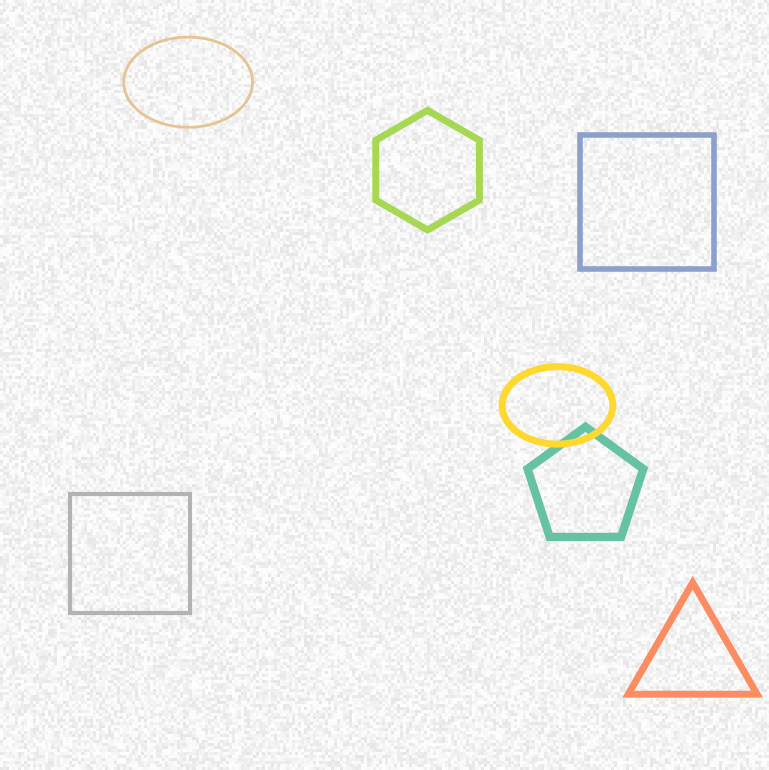[{"shape": "pentagon", "thickness": 3, "radius": 0.4, "center": [0.76, 0.367]}, {"shape": "triangle", "thickness": 2.5, "radius": 0.48, "center": [0.9, 0.147]}, {"shape": "square", "thickness": 2, "radius": 0.43, "center": [0.841, 0.738]}, {"shape": "hexagon", "thickness": 2.5, "radius": 0.39, "center": [0.555, 0.779]}, {"shape": "oval", "thickness": 2.5, "radius": 0.36, "center": [0.724, 0.474]}, {"shape": "oval", "thickness": 1, "radius": 0.42, "center": [0.244, 0.893]}, {"shape": "square", "thickness": 1.5, "radius": 0.39, "center": [0.169, 0.281]}]